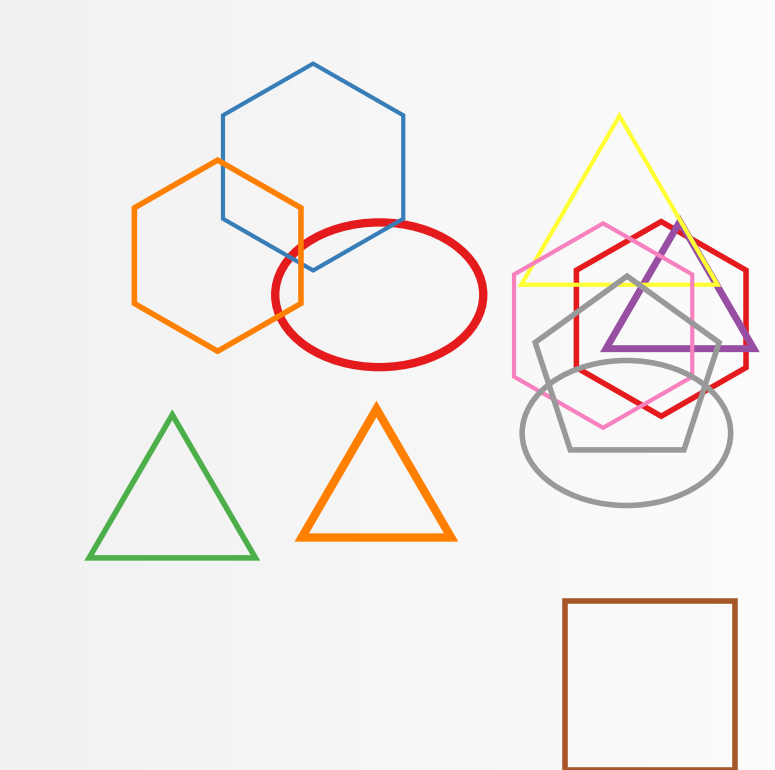[{"shape": "oval", "thickness": 3, "radius": 0.67, "center": [0.489, 0.617]}, {"shape": "hexagon", "thickness": 2, "radius": 0.63, "center": [0.853, 0.586]}, {"shape": "hexagon", "thickness": 1.5, "radius": 0.67, "center": [0.404, 0.783]}, {"shape": "triangle", "thickness": 2, "radius": 0.62, "center": [0.222, 0.337]}, {"shape": "triangle", "thickness": 2.5, "radius": 0.55, "center": [0.877, 0.602]}, {"shape": "triangle", "thickness": 3, "radius": 0.56, "center": [0.486, 0.358]}, {"shape": "hexagon", "thickness": 2, "radius": 0.62, "center": [0.281, 0.668]}, {"shape": "triangle", "thickness": 1.5, "radius": 0.73, "center": [0.799, 0.703]}, {"shape": "square", "thickness": 2, "radius": 0.55, "center": [0.839, 0.109]}, {"shape": "hexagon", "thickness": 1.5, "radius": 0.66, "center": [0.778, 0.577]}, {"shape": "pentagon", "thickness": 2, "radius": 0.62, "center": [0.809, 0.517]}, {"shape": "oval", "thickness": 2, "radius": 0.67, "center": [0.808, 0.438]}]